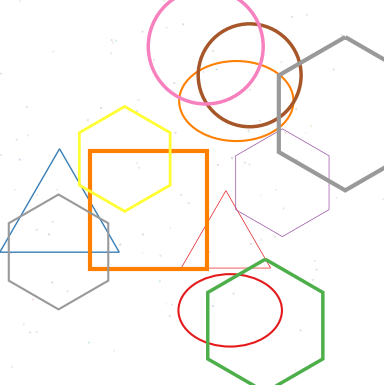[{"shape": "triangle", "thickness": 0.5, "radius": 0.67, "center": [0.587, 0.371]}, {"shape": "oval", "thickness": 1.5, "radius": 0.67, "center": [0.598, 0.194]}, {"shape": "triangle", "thickness": 1, "radius": 0.9, "center": [0.155, 0.435]}, {"shape": "hexagon", "thickness": 2.5, "radius": 0.86, "center": [0.689, 0.154]}, {"shape": "hexagon", "thickness": 0.5, "radius": 0.7, "center": [0.733, 0.525]}, {"shape": "oval", "thickness": 1.5, "radius": 0.74, "center": [0.614, 0.738]}, {"shape": "square", "thickness": 3, "radius": 0.76, "center": [0.385, 0.454]}, {"shape": "hexagon", "thickness": 2, "radius": 0.68, "center": [0.324, 0.587]}, {"shape": "circle", "thickness": 2.5, "radius": 0.67, "center": [0.648, 0.804]}, {"shape": "circle", "thickness": 2.5, "radius": 0.75, "center": [0.534, 0.879]}, {"shape": "hexagon", "thickness": 3, "radius": 1.0, "center": [0.897, 0.705]}, {"shape": "hexagon", "thickness": 1.5, "radius": 0.75, "center": [0.152, 0.346]}]